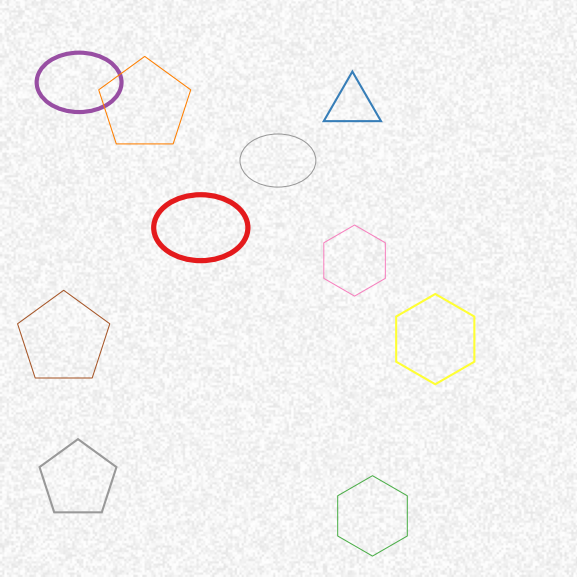[{"shape": "oval", "thickness": 2.5, "radius": 0.41, "center": [0.348, 0.605]}, {"shape": "triangle", "thickness": 1, "radius": 0.29, "center": [0.61, 0.818]}, {"shape": "hexagon", "thickness": 0.5, "radius": 0.35, "center": [0.645, 0.106]}, {"shape": "oval", "thickness": 2, "radius": 0.37, "center": [0.137, 0.857]}, {"shape": "pentagon", "thickness": 0.5, "radius": 0.42, "center": [0.251, 0.818]}, {"shape": "hexagon", "thickness": 1, "radius": 0.39, "center": [0.754, 0.412]}, {"shape": "pentagon", "thickness": 0.5, "radius": 0.42, "center": [0.11, 0.413]}, {"shape": "hexagon", "thickness": 0.5, "radius": 0.31, "center": [0.614, 0.548]}, {"shape": "pentagon", "thickness": 1, "radius": 0.35, "center": [0.135, 0.169]}, {"shape": "oval", "thickness": 0.5, "radius": 0.33, "center": [0.481, 0.721]}]